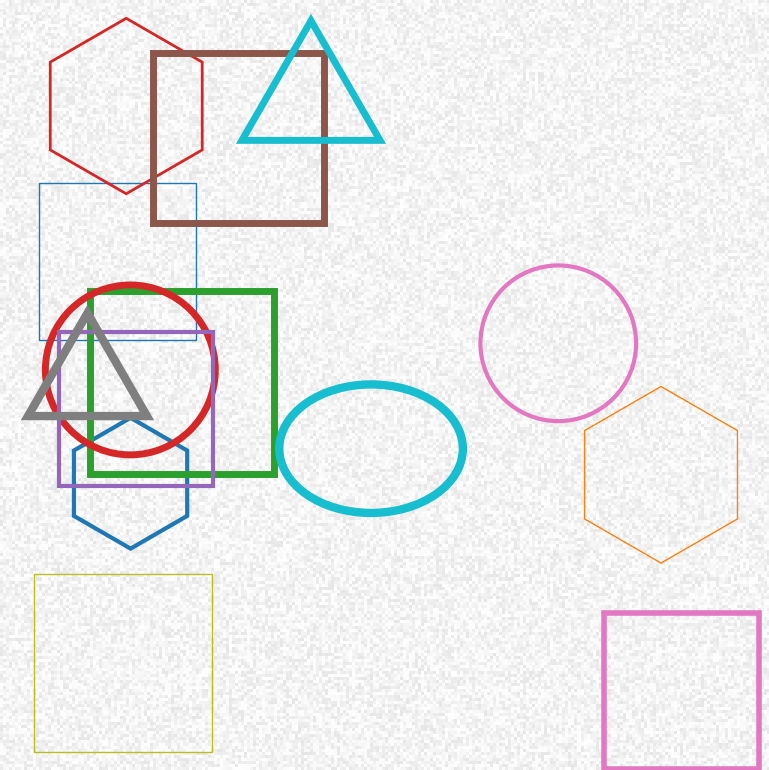[{"shape": "hexagon", "thickness": 1.5, "radius": 0.42, "center": [0.17, 0.372]}, {"shape": "square", "thickness": 0.5, "radius": 0.51, "center": [0.153, 0.66]}, {"shape": "hexagon", "thickness": 0.5, "radius": 0.57, "center": [0.858, 0.383]}, {"shape": "square", "thickness": 2.5, "radius": 0.6, "center": [0.236, 0.503]}, {"shape": "circle", "thickness": 2.5, "radius": 0.55, "center": [0.169, 0.52]}, {"shape": "hexagon", "thickness": 1, "radius": 0.57, "center": [0.164, 0.862]}, {"shape": "square", "thickness": 1.5, "radius": 0.5, "center": [0.177, 0.469]}, {"shape": "square", "thickness": 2.5, "radius": 0.55, "center": [0.31, 0.821]}, {"shape": "square", "thickness": 2, "radius": 0.51, "center": [0.885, 0.102]}, {"shape": "circle", "thickness": 1.5, "radius": 0.51, "center": [0.725, 0.554]}, {"shape": "triangle", "thickness": 3, "radius": 0.45, "center": [0.114, 0.504]}, {"shape": "square", "thickness": 0.5, "radius": 0.58, "center": [0.159, 0.139]}, {"shape": "oval", "thickness": 3, "radius": 0.6, "center": [0.482, 0.417]}, {"shape": "triangle", "thickness": 2.5, "radius": 0.52, "center": [0.404, 0.87]}]